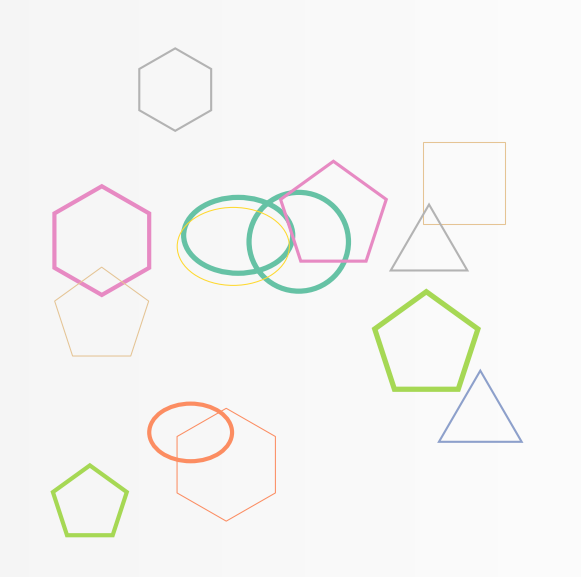[{"shape": "circle", "thickness": 2.5, "radius": 0.43, "center": [0.514, 0.58]}, {"shape": "oval", "thickness": 2.5, "radius": 0.47, "center": [0.41, 0.592]}, {"shape": "hexagon", "thickness": 0.5, "radius": 0.49, "center": [0.389, 0.194]}, {"shape": "oval", "thickness": 2, "radius": 0.36, "center": [0.328, 0.25]}, {"shape": "triangle", "thickness": 1, "radius": 0.41, "center": [0.826, 0.275]}, {"shape": "hexagon", "thickness": 2, "radius": 0.47, "center": [0.175, 0.582]}, {"shape": "pentagon", "thickness": 1.5, "radius": 0.48, "center": [0.574, 0.624]}, {"shape": "pentagon", "thickness": 2, "radius": 0.33, "center": [0.155, 0.126]}, {"shape": "pentagon", "thickness": 2.5, "radius": 0.47, "center": [0.733, 0.401]}, {"shape": "oval", "thickness": 0.5, "radius": 0.48, "center": [0.401, 0.572]}, {"shape": "pentagon", "thickness": 0.5, "radius": 0.43, "center": [0.175, 0.451]}, {"shape": "square", "thickness": 0.5, "radius": 0.36, "center": [0.798, 0.682]}, {"shape": "triangle", "thickness": 1, "radius": 0.38, "center": [0.738, 0.569]}, {"shape": "hexagon", "thickness": 1, "radius": 0.36, "center": [0.301, 0.844]}]